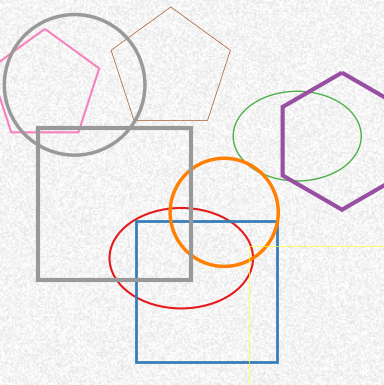[{"shape": "oval", "thickness": 1.5, "radius": 0.93, "center": [0.471, 0.329]}, {"shape": "square", "thickness": 2, "radius": 0.91, "center": [0.537, 0.243]}, {"shape": "oval", "thickness": 1, "radius": 0.83, "center": [0.772, 0.646]}, {"shape": "hexagon", "thickness": 3, "radius": 0.89, "center": [0.888, 0.633]}, {"shape": "circle", "thickness": 2.5, "radius": 0.7, "center": [0.582, 0.448]}, {"shape": "square", "thickness": 0.5, "radius": 0.98, "center": [0.842, 0.166]}, {"shape": "pentagon", "thickness": 0.5, "radius": 0.81, "center": [0.444, 0.819]}, {"shape": "pentagon", "thickness": 1.5, "radius": 0.74, "center": [0.116, 0.776]}, {"shape": "square", "thickness": 3, "radius": 0.99, "center": [0.298, 0.47]}, {"shape": "circle", "thickness": 2.5, "radius": 0.91, "center": [0.194, 0.78]}]